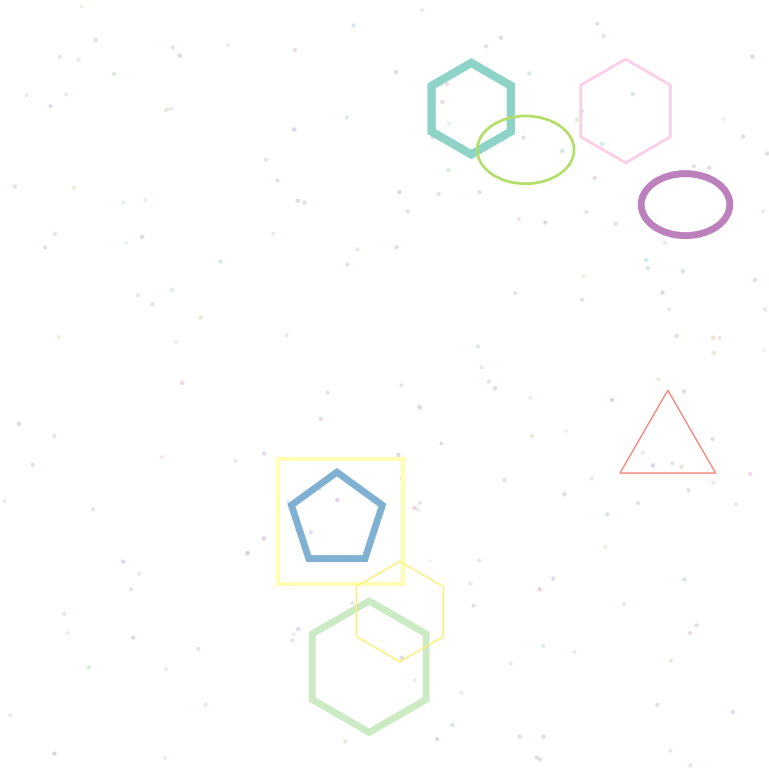[{"shape": "hexagon", "thickness": 3, "radius": 0.3, "center": [0.612, 0.859]}, {"shape": "square", "thickness": 1.5, "radius": 0.4, "center": [0.442, 0.323]}, {"shape": "triangle", "thickness": 0.5, "radius": 0.36, "center": [0.867, 0.421]}, {"shape": "pentagon", "thickness": 2.5, "radius": 0.31, "center": [0.438, 0.325]}, {"shape": "oval", "thickness": 1, "radius": 0.31, "center": [0.683, 0.805]}, {"shape": "hexagon", "thickness": 1, "radius": 0.34, "center": [0.812, 0.856]}, {"shape": "oval", "thickness": 2.5, "radius": 0.29, "center": [0.89, 0.734]}, {"shape": "hexagon", "thickness": 2.5, "radius": 0.43, "center": [0.479, 0.134]}, {"shape": "hexagon", "thickness": 0.5, "radius": 0.33, "center": [0.519, 0.206]}]